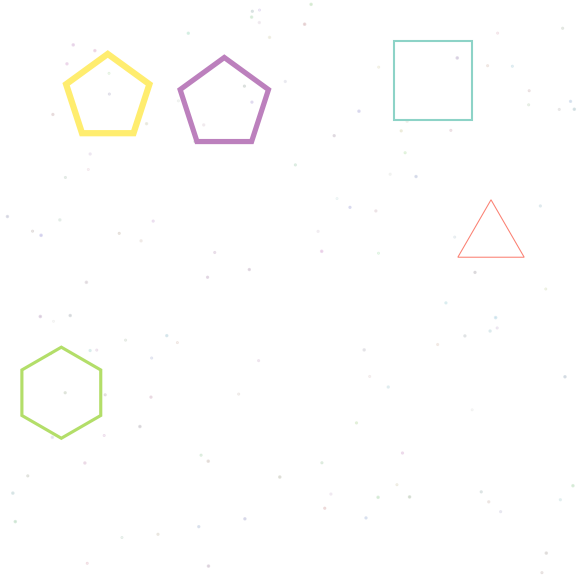[{"shape": "square", "thickness": 1, "radius": 0.34, "center": [0.749, 0.859]}, {"shape": "triangle", "thickness": 0.5, "radius": 0.33, "center": [0.85, 0.587]}, {"shape": "hexagon", "thickness": 1.5, "radius": 0.39, "center": [0.106, 0.319]}, {"shape": "pentagon", "thickness": 2.5, "radius": 0.4, "center": [0.388, 0.819]}, {"shape": "pentagon", "thickness": 3, "radius": 0.38, "center": [0.187, 0.83]}]